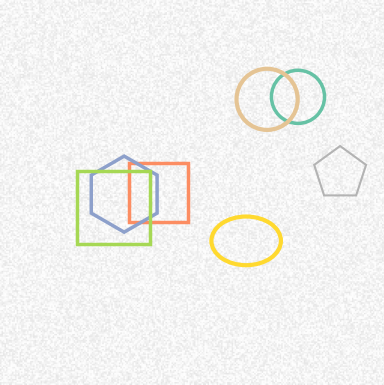[{"shape": "circle", "thickness": 2.5, "radius": 0.35, "center": [0.774, 0.748]}, {"shape": "square", "thickness": 2.5, "radius": 0.39, "center": [0.412, 0.5]}, {"shape": "hexagon", "thickness": 2.5, "radius": 0.49, "center": [0.323, 0.496]}, {"shape": "square", "thickness": 2.5, "radius": 0.47, "center": [0.295, 0.462]}, {"shape": "oval", "thickness": 3, "radius": 0.45, "center": [0.639, 0.374]}, {"shape": "circle", "thickness": 3, "radius": 0.4, "center": [0.694, 0.742]}, {"shape": "pentagon", "thickness": 1.5, "radius": 0.35, "center": [0.883, 0.55]}]